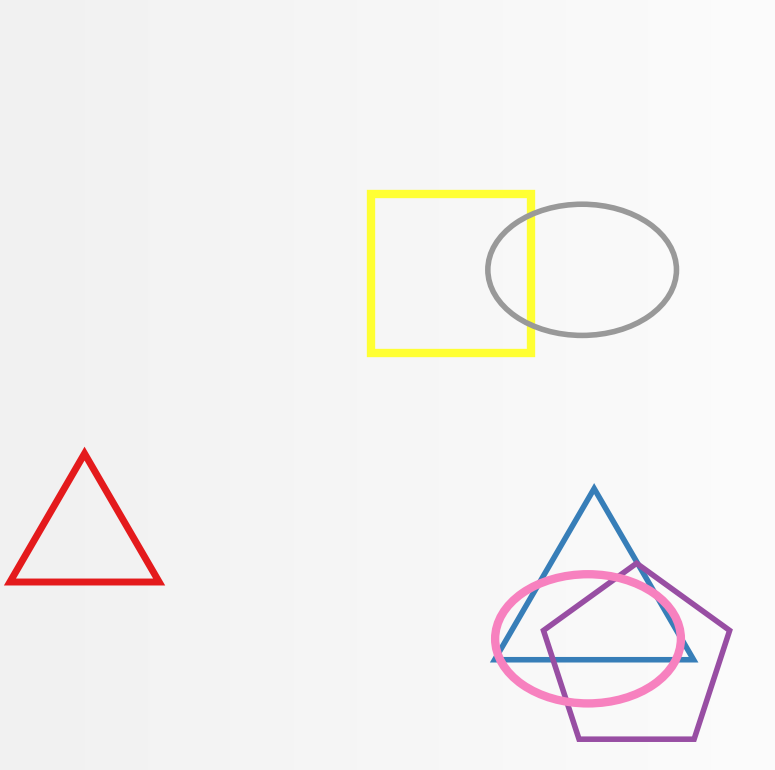[{"shape": "triangle", "thickness": 2.5, "radius": 0.56, "center": [0.109, 0.3]}, {"shape": "triangle", "thickness": 2, "radius": 0.74, "center": [0.767, 0.217]}, {"shape": "pentagon", "thickness": 2, "radius": 0.63, "center": [0.821, 0.142]}, {"shape": "square", "thickness": 3, "radius": 0.51, "center": [0.582, 0.645]}, {"shape": "oval", "thickness": 3, "radius": 0.6, "center": [0.759, 0.17]}, {"shape": "oval", "thickness": 2, "radius": 0.61, "center": [0.751, 0.65]}]